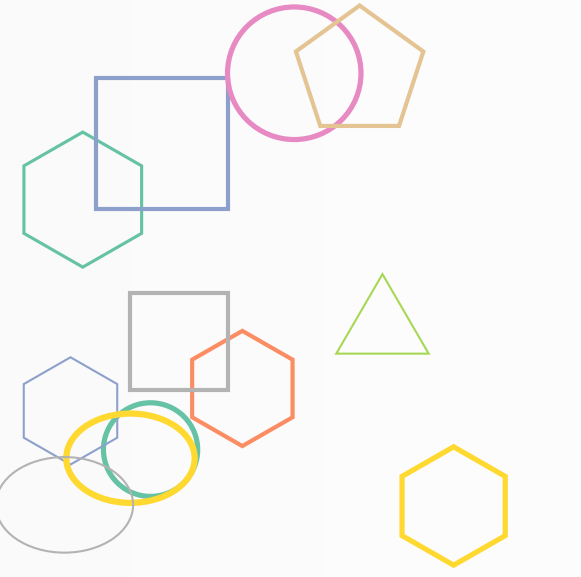[{"shape": "hexagon", "thickness": 1.5, "radius": 0.58, "center": [0.142, 0.653]}, {"shape": "circle", "thickness": 2.5, "radius": 0.41, "center": [0.259, 0.221]}, {"shape": "hexagon", "thickness": 2, "radius": 0.5, "center": [0.417, 0.326]}, {"shape": "square", "thickness": 2, "radius": 0.57, "center": [0.278, 0.75]}, {"shape": "hexagon", "thickness": 1, "radius": 0.46, "center": [0.121, 0.288]}, {"shape": "circle", "thickness": 2.5, "radius": 0.57, "center": [0.506, 0.872]}, {"shape": "triangle", "thickness": 1, "radius": 0.46, "center": [0.658, 0.433]}, {"shape": "hexagon", "thickness": 2.5, "radius": 0.51, "center": [0.78, 0.123]}, {"shape": "oval", "thickness": 3, "radius": 0.55, "center": [0.224, 0.206]}, {"shape": "pentagon", "thickness": 2, "radius": 0.58, "center": [0.619, 0.874]}, {"shape": "oval", "thickness": 1, "radius": 0.59, "center": [0.111, 0.125]}, {"shape": "square", "thickness": 2, "radius": 0.42, "center": [0.308, 0.408]}]